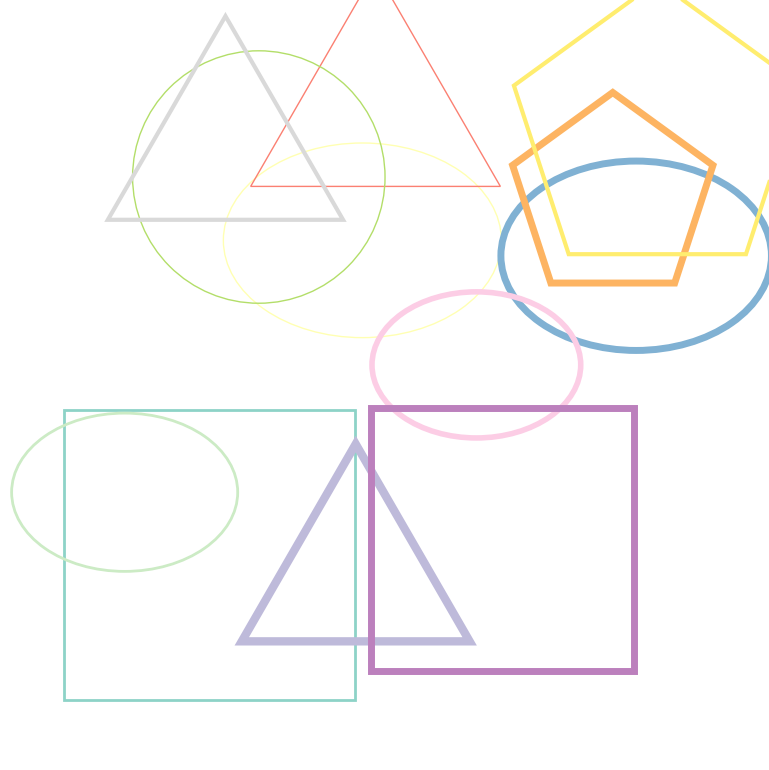[{"shape": "square", "thickness": 1, "radius": 0.94, "center": [0.272, 0.279]}, {"shape": "oval", "thickness": 0.5, "radius": 0.9, "center": [0.471, 0.688]}, {"shape": "triangle", "thickness": 3, "radius": 0.85, "center": [0.462, 0.253]}, {"shape": "triangle", "thickness": 0.5, "radius": 0.94, "center": [0.488, 0.852]}, {"shape": "oval", "thickness": 2.5, "radius": 0.88, "center": [0.826, 0.668]}, {"shape": "pentagon", "thickness": 2.5, "radius": 0.68, "center": [0.796, 0.743]}, {"shape": "circle", "thickness": 0.5, "radius": 0.82, "center": [0.336, 0.77]}, {"shape": "oval", "thickness": 2, "radius": 0.68, "center": [0.619, 0.526]}, {"shape": "triangle", "thickness": 1.5, "radius": 0.88, "center": [0.293, 0.803]}, {"shape": "square", "thickness": 2.5, "radius": 0.85, "center": [0.652, 0.3]}, {"shape": "oval", "thickness": 1, "radius": 0.73, "center": [0.162, 0.361]}, {"shape": "pentagon", "thickness": 1.5, "radius": 0.98, "center": [0.854, 0.828]}]